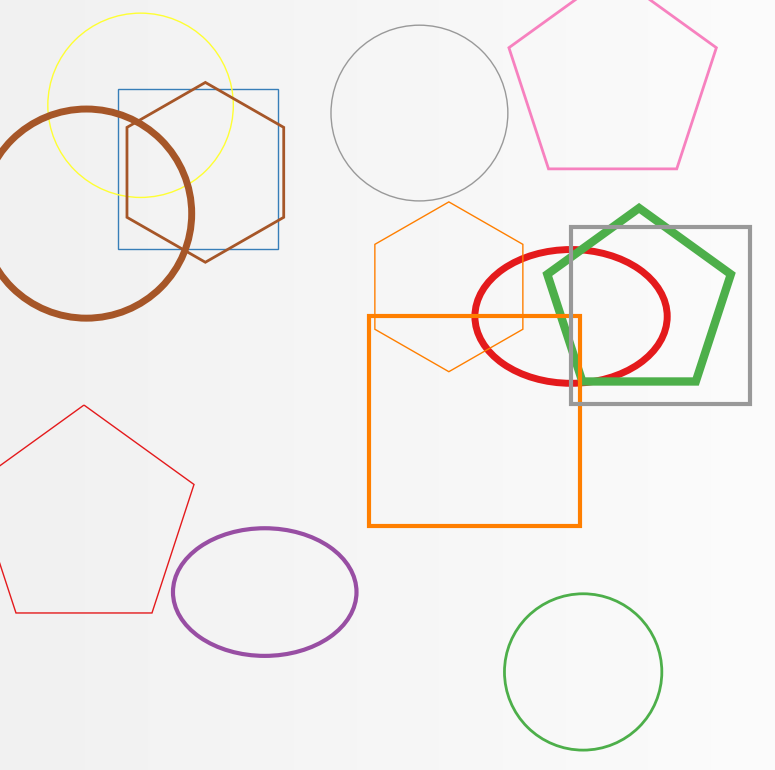[{"shape": "oval", "thickness": 2.5, "radius": 0.62, "center": [0.737, 0.589]}, {"shape": "pentagon", "thickness": 0.5, "radius": 0.75, "center": [0.108, 0.325]}, {"shape": "square", "thickness": 0.5, "radius": 0.52, "center": [0.256, 0.78]}, {"shape": "circle", "thickness": 1, "radius": 0.51, "center": [0.752, 0.127]}, {"shape": "pentagon", "thickness": 3, "radius": 0.62, "center": [0.825, 0.605]}, {"shape": "oval", "thickness": 1.5, "radius": 0.59, "center": [0.342, 0.231]}, {"shape": "square", "thickness": 1.5, "radius": 0.68, "center": [0.612, 0.453]}, {"shape": "hexagon", "thickness": 0.5, "radius": 0.55, "center": [0.579, 0.628]}, {"shape": "circle", "thickness": 0.5, "radius": 0.6, "center": [0.181, 0.863]}, {"shape": "circle", "thickness": 2.5, "radius": 0.68, "center": [0.112, 0.723]}, {"shape": "hexagon", "thickness": 1, "radius": 0.58, "center": [0.265, 0.776]}, {"shape": "pentagon", "thickness": 1, "radius": 0.7, "center": [0.79, 0.895]}, {"shape": "square", "thickness": 1.5, "radius": 0.57, "center": [0.852, 0.59]}, {"shape": "circle", "thickness": 0.5, "radius": 0.57, "center": [0.541, 0.853]}]